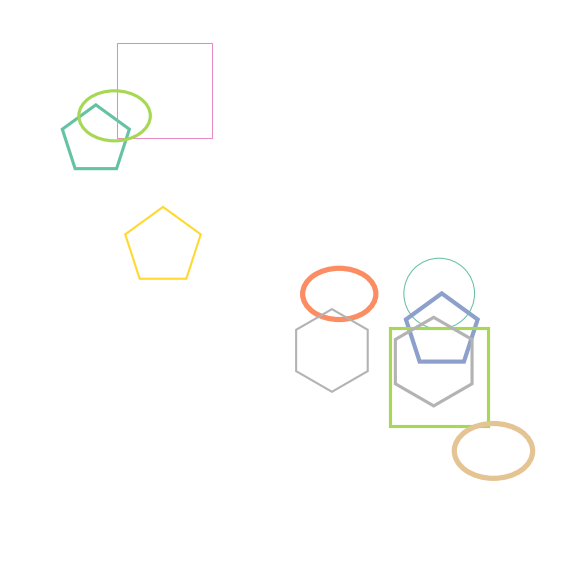[{"shape": "circle", "thickness": 0.5, "radius": 0.31, "center": [0.761, 0.491]}, {"shape": "pentagon", "thickness": 1.5, "radius": 0.31, "center": [0.166, 0.757]}, {"shape": "oval", "thickness": 2.5, "radius": 0.32, "center": [0.587, 0.49]}, {"shape": "pentagon", "thickness": 2, "radius": 0.33, "center": [0.765, 0.426]}, {"shape": "square", "thickness": 0.5, "radius": 0.41, "center": [0.285, 0.842]}, {"shape": "oval", "thickness": 1.5, "radius": 0.31, "center": [0.198, 0.799]}, {"shape": "square", "thickness": 1.5, "radius": 0.43, "center": [0.76, 0.346]}, {"shape": "pentagon", "thickness": 1, "radius": 0.34, "center": [0.282, 0.572]}, {"shape": "oval", "thickness": 2.5, "radius": 0.34, "center": [0.854, 0.218]}, {"shape": "hexagon", "thickness": 1, "radius": 0.36, "center": [0.575, 0.392]}, {"shape": "hexagon", "thickness": 1.5, "radius": 0.38, "center": [0.751, 0.373]}]